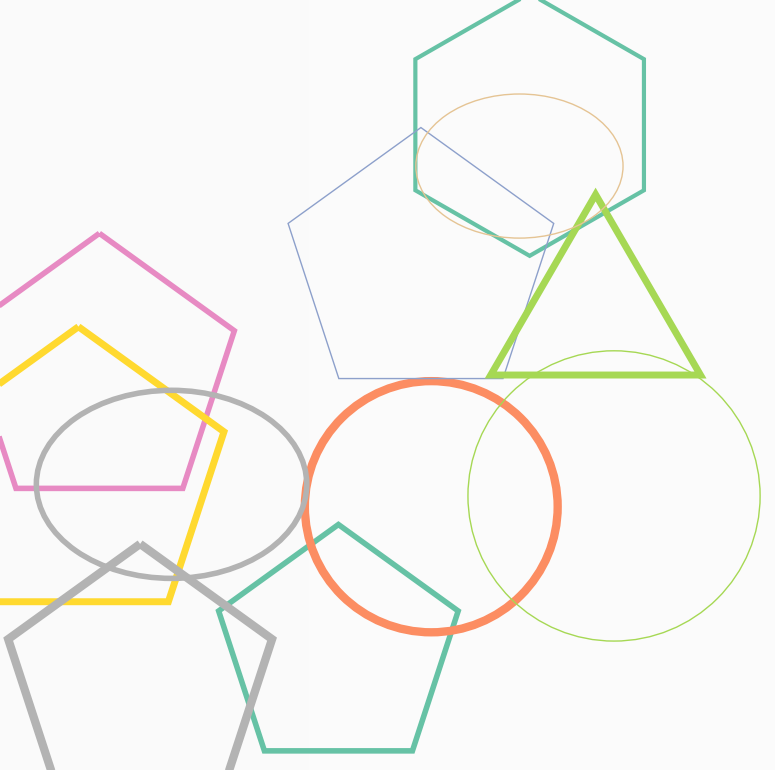[{"shape": "pentagon", "thickness": 2, "radius": 0.81, "center": [0.437, 0.156]}, {"shape": "hexagon", "thickness": 1.5, "radius": 0.85, "center": [0.683, 0.838]}, {"shape": "circle", "thickness": 3, "radius": 0.82, "center": [0.556, 0.342]}, {"shape": "pentagon", "thickness": 0.5, "radius": 0.9, "center": [0.543, 0.654]}, {"shape": "pentagon", "thickness": 2, "radius": 0.92, "center": [0.128, 0.514]}, {"shape": "circle", "thickness": 0.5, "radius": 0.94, "center": [0.792, 0.356]}, {"shape": "triangle", "thickness": 2.5, "radius": 0.78, "center": [0.769, 0.591]}, {"shape": "pentagon", "thickness": 2.5, "radius": 0.99, "center": [0.101, 0.378]}, {"shape": "oval", "thickness": 0.5, "radius": 0.67, "center": [0.67, 0.784]}, {"shape": "oval", "thickness": 2, "radius": 0.87, "center": [0.221, 0.371]}, {"shape": "pentagon", "thickness": 3, "radius": 0.9, "center": [0.181, 0.115]}]